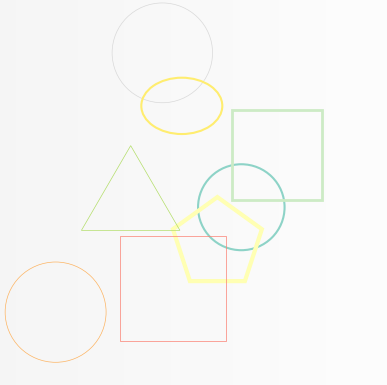[{"shape": "circle", "thickness": 1.5, "radius": 0.56, "center": [0.623, 0.462]}, {"shape": "pentagon", "thickness": 3, "radius": 0.6, "center": [0.561, 0.367]}, {"shape": "square", "thickness": 0.5, "radius": 0.68, "center": [0.447, 0.251]}, {"shape": "circle", "thickness": 0.5, "radius": 0.65, "center": [0.144, 0.189]}, {"shape": "triangle", "thickness": 0.5, "radius": 0.73, "center": [0.337, 0.475]}, {"shape": "circle", "thickness": 0.5, "radius": 0.65, "center": [0.419, 0.863]}, {"shape": "square", "thickness": 2, "radius": 0.59, "center": [0.715, 0.597]}, {"shape": "oval", "thickness": 1.5, "radius": 0.52, "center": [0.469, 0.725]}]